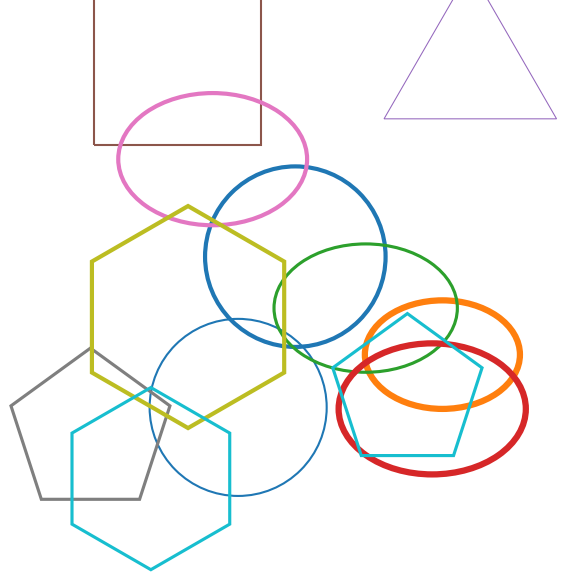[{"shape": "circle", "thickness": 1, "radius": 0.77, "center": [0.412, 0.294]}, {"shape": "circle", "thickness": 2, "radius": 0.78, "center": [0.511, 0.555]}, {"shape": "oval", "thickness": 3, "radius": 0.67, "center": [0.766, 0.385]}, {"shape": "oval", "thickness": 1.5, "radius": 0.79, "center": [0.633, 0.466]}, {"shape": "oval", "thickness": 3, "radius": 0.81, "center": [0.748, 0.291]}, {"shape": "triangle", "thickness": 0.5, "radius": 0.86, "center": [0.814, 0.88]}, {"shape": "square", "thickness": 1, "radius": 0.72, "center": [0.307, 0.893]}, {"shape": "oval", "thickness": 2, "radius": 0.82, "center": [0.368, 0.724]}, {"shape": "pentagon", "thickness": 1.5, "radius": 0.72, "center": [0.157, 0.252]}, {"shape": "hexagon", "thickness": 2, "radius": 0.96, "center": [0.326, 0.45]}, {"shape": "pentagon", "thickness": 1.5, "radius": 0.68, "center": [0.705, 0.32]}, {"shape": "hexagon", "thickness": 1.5, "radius": 0.79, "center": [0.261, 0.17]}]